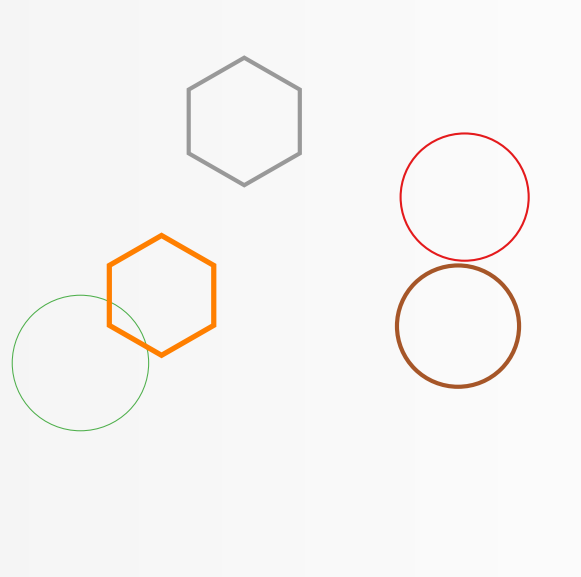[{"shape": "circle", "thickness": 1, "radius": 0.55, "center": [0.799, 0.658]}, {"shape": "circle", "thickness": 0.5, "radius": 0.59, "center": [0.138, 0.371]}, {"shape": "hexagon", "thickness": 2.5, "radius": 0.52, "center": [0.278, 0.488]}, {"shape": "circle", "thickness": 2, "radius": 0.53, "center": [0.788, 0.434]}, {"shape": "hexagon", "thickness": 2, "radius": 0.55, "center": [0.42, 0.789]}]